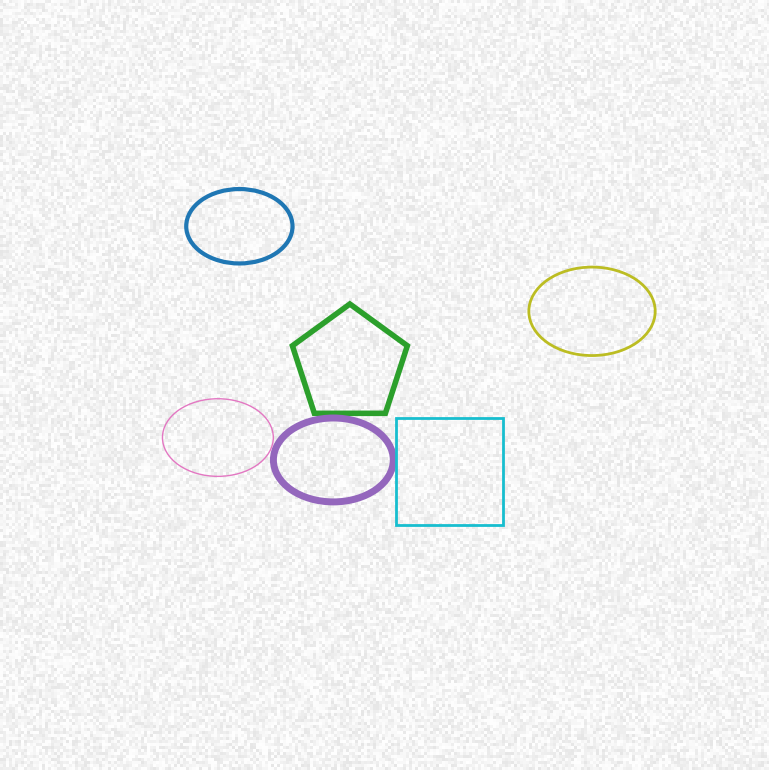[{"shape": "oval", "thickness": 1.5, "radius": 0.35, "center": [0.311, 0.706]}, {"shape": "pentagon", "thickness": 2, "radius": 0.39, "center": [0.454, 0.527]}, {"shape": "oval", "thickness": 2.5, "radius": 0.39, "center": [0.433, 0.403]}, {"shape": "oval", "thickness": 0.5, "radius": 0.36, "center": [0.283, 0.432]}, {"shape": "oval", "thickness": 1, "radius": 0.41, "center": [0.769, 0.596]}, {"shape": "square", "thickness": 1, "radius": 0.35, "center": [0.584, 0.388]}]